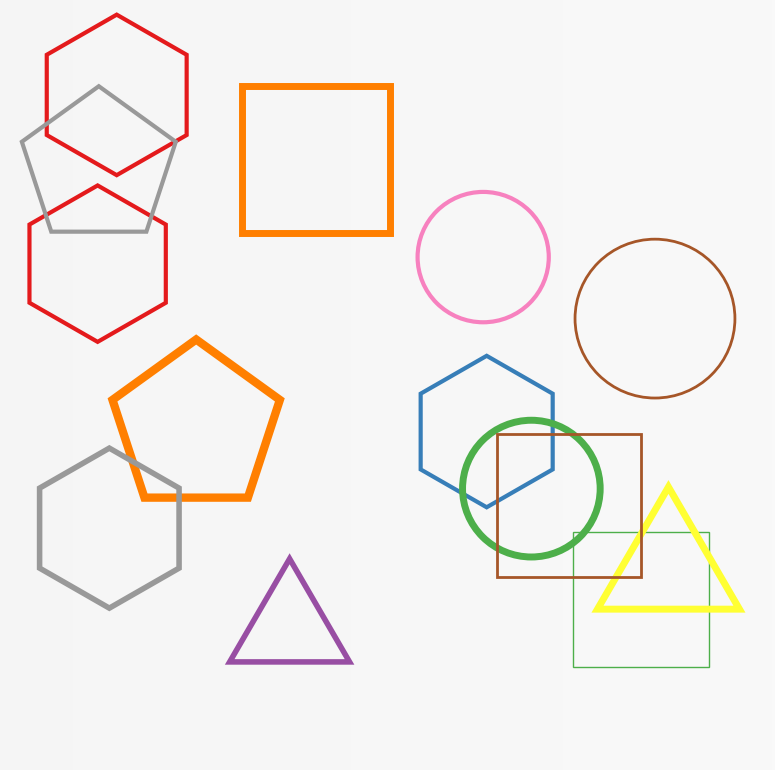[{"shape": "hexagon", "thickness": 1.5, "radius": 0.51, "center": [0.126, 0.658]}, {"shape": "hexagon", "thickness": 1.5, "radius": 0.52, "center": [0.151, 0.877]}, {"shape": "hexagon", "thickness": 1.5, "radius": 0.49, "center": [0.628, 0.44]}, {"shape": "circle", "thickness": 2.5, "radius": 0.44, "center": [0.686, 0.365]}, {"shape": "square", "thickness": 0.5, "radius": 0.44, "center": [0.827, 0.221]}, {"shape": "triangle", "thickness": 2, "radius": 0.45, "center": [0.374, 0.185]}, {"shape": "square", "thickness": 2.5, "radius": 0.48, "center": [0.408, 0.793]}, {"shape": "pentagon", "thickness": 3, "radius": 0.57, "center": [0.253, 0.446]}, {"shape": "triangle", "thickness": 2.5, "radius": 0.53, "center": [0.863, 0.262]}, {"shape": "square", "thickness": 1, "radius": 0.46, "center": [0.734, 0.343]}, {"shape": "circle", "thickness": 1, "radius": 0.52, "center": [0.845, 0.586]}, {"shape": "circle", "thickness": 1.5, "radius": 0.42, "center": [0.623, 0.666]}, {"shape": "hexagon", "thickness": 2, "radius": 0.52, "center": [0.141, 0.314]}, {"shape": "pentagon", "thickness": 1.5, "radius": 0.52, "center": [0.128, 0.784]}]